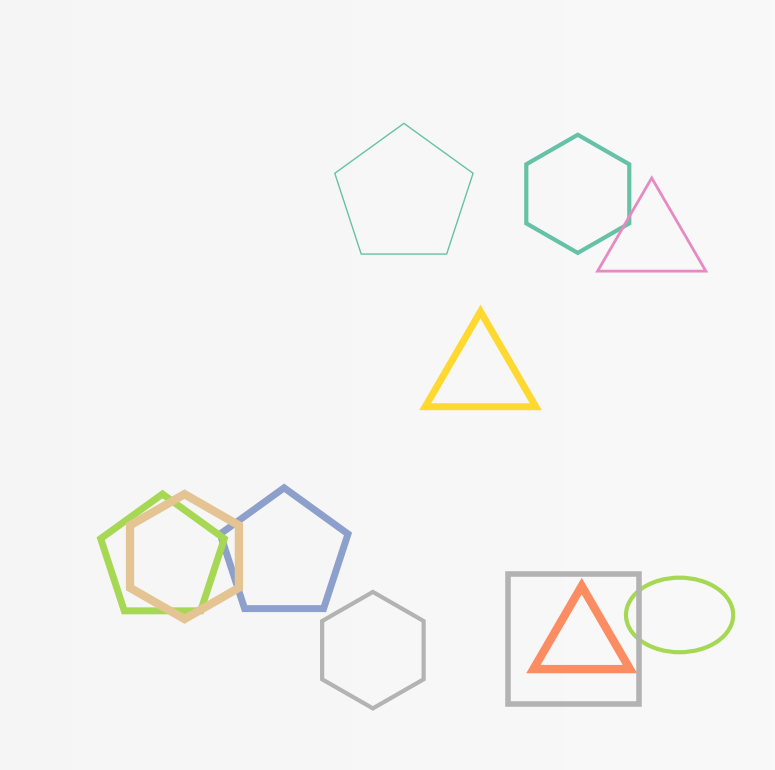[{"shape": "hexagon", "thickness": 1.5, "radius": 0.38, "center": [0.746, 0.748]}, {"shape": "pentagon", "thickness": 0.5, "radius": 0.47, "center": [0.521, 0.746]}, {"shape": "triangle", "thickness": 3, "radius": 0.36, "center": [0.751, 0.167]}, {"shape": "pentagon", "thickness": 2.5, "radius": 0.43, "center": [0.367, 0.28]}, {"shape": "triangle", "thickness": 1, "radius": 0.4, "center": [0.841, 0.688]}, {"shape": "pentagon", "thickness": 2.5, "radius": 0.42, "center": [0.21, 0.275]}, {"shape": "oval", "thickness": 1.5, "radius": 0.35, "center": [0.877, 0.201]}, {"shape": "triangle", "thickness": 2.5, "radius": 0.41, "center": [0.62, 0.513]}, {"shape": "hexagon", "thickness": 3, "radius": 0.41, "center": [0.238, 0.277]}, {"shape": "square", "thickness": 2, "radius": 0.42, "center": [0.74, 0.17]}, {"shape": "hexagon", "thickness": 1.5, "radius": 0.38, "center": [0.481, 0.156]}]